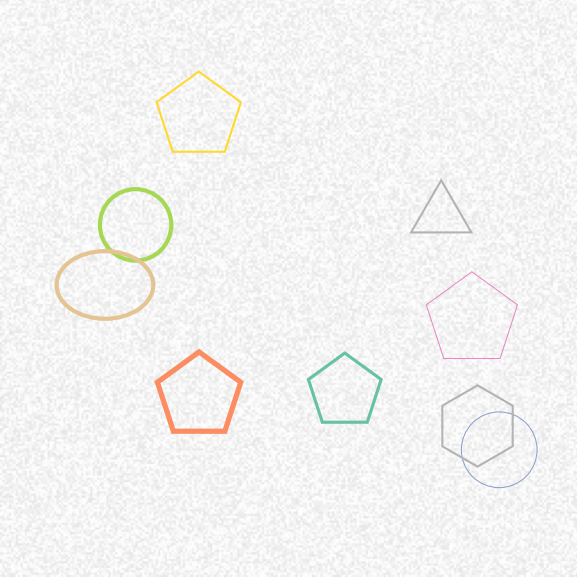[{"shape": "pentagon", "thickness": 1.5, "radius": 0.33, "center": [0.597, 0.322]}, {"shape": "pentagon", "thickness": 2.5, "radius": 0.38, "center": [0.345, 0.314]}, {"shape": "circle", "thickness": 0.5, "radius": 0.33, "center": [0.864, 0.22]}, {"shape": "pentagon", "thickness": 0.5, "radius": 0.42, "center": [0.817, 0.446]}, {"shape": "circle", "thickness": 2, "radius": 0.31, "center": [0.235, 0.61]}, {"shape": "pentagon", "thickness": 1, "radius": 0.38, "center": [0.344, 0.798]}, {"shape": "oval", "thickness": 2, "radius": 0.42, "center": [0.182, 0.506]}, {"shape": "hexagon", "thickness": 1, "radius": 0.35, "center": [0.827, 0.262]}, {"shape": "triangle", "thickness": 1, "radius": 0.3, "center": [0.764, 0.627]}]